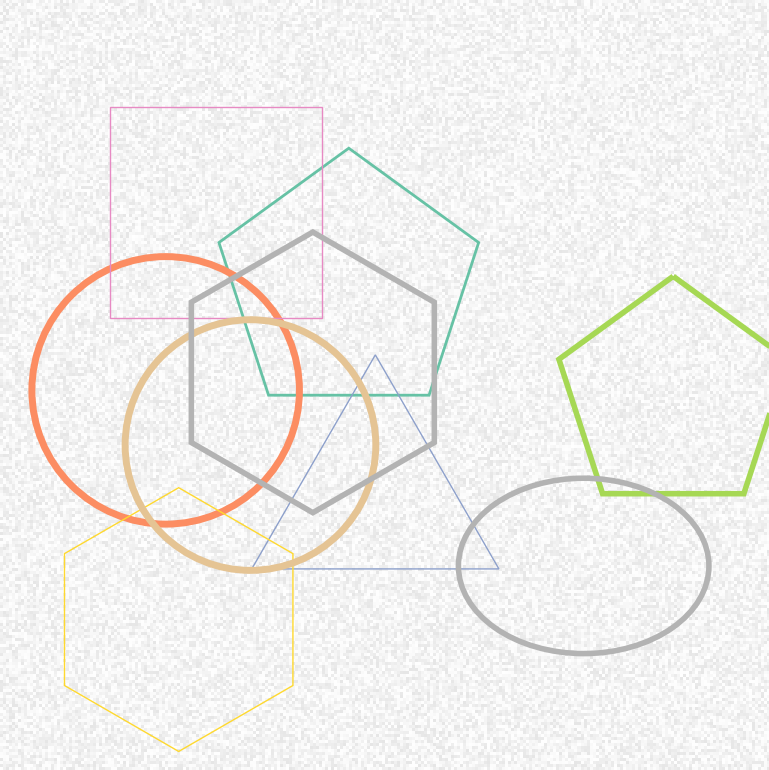[{"shape": "pentagon", "thickness": 1, "radius": 0.89, "center": [0.453, 0.63]}, {"shape": "circle", "thickness": 2.5, "radius": 0.87, "center": [0.215, 0.493]}, {"shape": "triangle", "thickness": 0.5, "radius": 0.93, "center": [0.487, 0.354]}, {"shape": "square", "thickness": 0.5, "radius": 0.69, "center": [0.281, 0.724]}, {"shape": "pentagon", "thickness": 2, "radius": 0.78, "center": [0.874, 0.485]}, {"shape": "hexagon", "thickness": 0.5, "radius": 0.86, "center": [0.232, 0.195]}, {"shape": "circle", "thickness": 2.5, "radius": 0.81, "center": [0.325, 0.422]}, {"shape": "oval", "thickness": 2, "radius": 0.81, "center": [0.758, 0.265]}, {"shape": "hexagon", "thickness": 2, "radius": 0.91, "center": [0.406, 0.516]}]